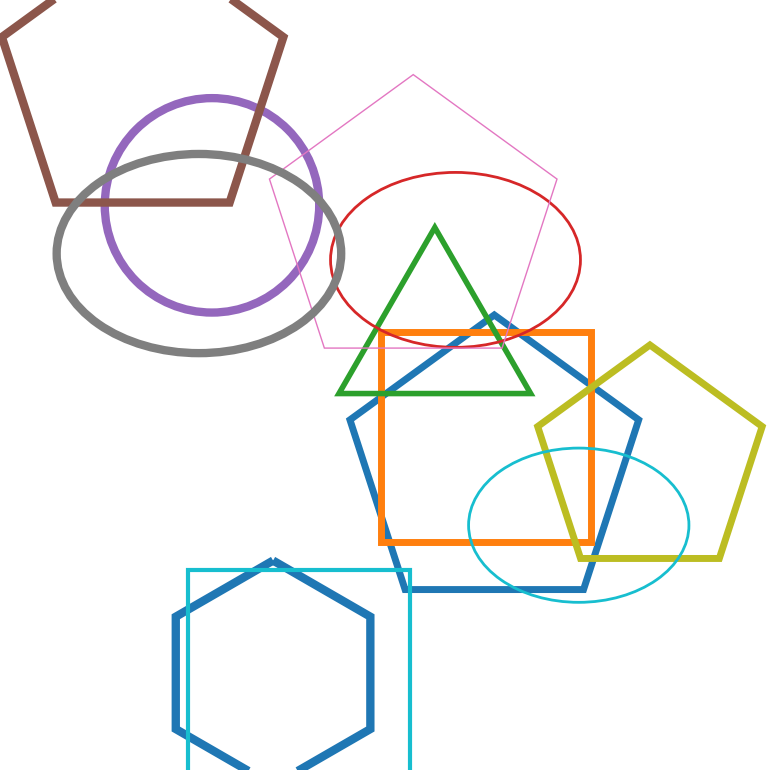[{"shape": "pentagon", "thickness": 2.5, "radius": 0.99, "center": [0.642, 0.394]}, {"shape": "hexagon", "thickness": 3, "radius": 0.73, "center": [0.355, 0.126]}, {"shape": "square", "thickness": 2.5, "radius": 0.68, "center": [0.631, 0.432]}, {"shape": "triangle", "thickness": 2, "radius": 0.72, "center": [0.565, 0.561]}, {"shape": "oval", "thickness": 1, "radius": 0.81, "center": [0.592, 0.662]}, {"shape": "circle", "thickness": 3, "radius": 0.7, "center": [0.275, 0.733]}, {"shape": "pentagon", "thickness": 3, "radius": 0.96, "center": [0.185, 0.892]}, {"shape": "pentagon", "thickness": 0.5, "radius": 0.98, "center": [0.537, 0.707]}, {"shape": "oval", "thickness": 3, "radius": 0.92, "center": [0.258, 0.671]}, {"shape": "pentagon", "thickness": 2.5, "radius": 0.77, "center": [0.844, 0.399]}, {"shape": "oval", "thickness": 1, "radius": 0.72, "center": [0.752, 0.318]}, {"shape": "square", "thickness": 1.5, "radius": 0.72, "center": [0.388, 0.116]}]